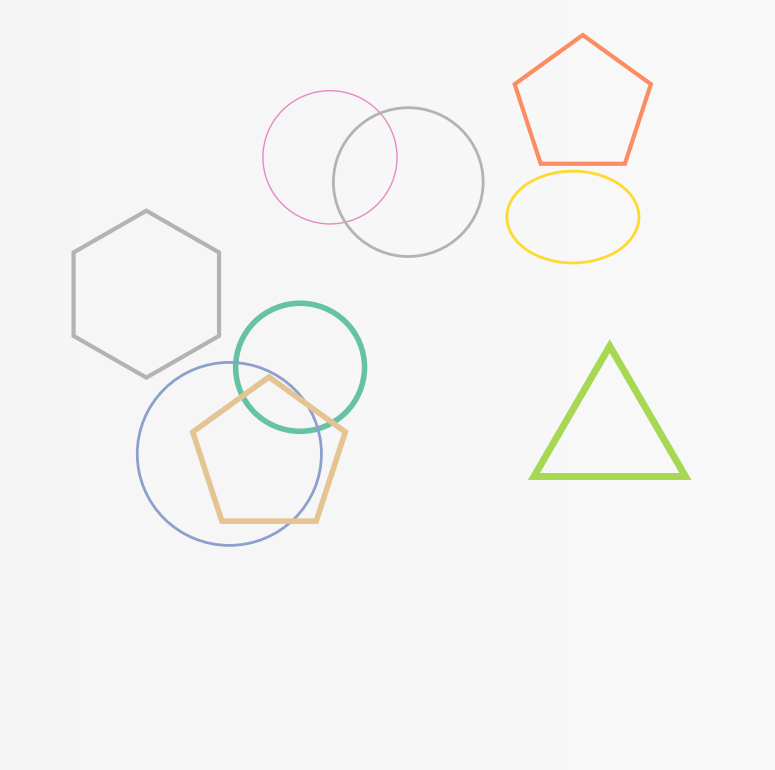[{"shape": "circle", "thickness": 2, "radius": 0.42, "center": [0.387, 0.523]}, {"shape": "pentagon", "thickness": 1.5, "radius": 0.46, "center": [0.752, 0.862]}, {"shape": "circle", "thickness": 1, "radius": 0.59, "center": [0.296, 0.411]}, {"shape": "circle", "thickness": 0.5, "radius": 0.43, "center": [0.426, 0.796]}, {"shape": "triangle", "thickness": 2.5, "radius": 0.56, "center": [0.787, 0.438]}, {"shape": "oval", "thickness": 1, "radius": 0.43, "center": [0.739, 0.718]}, {"shape": "pentagon", "thickness": 2, "radius": 0.52, "center": [0.347, 0.407]}, {"shape": "hexagon", "thickness": 1.5, "radius": 0.54, "center": [0.189, 0.618]}, {"shape": "circle", "thickness": 1, "radius": 0.48, "center": [0.527, 0.764]}]